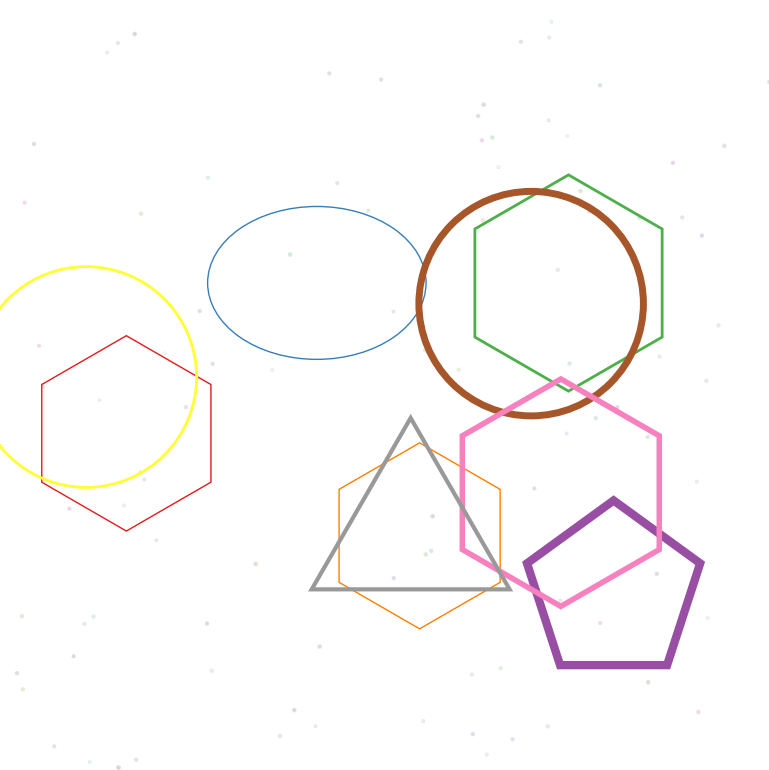[{"shape": "hexagon", "thickness": 0.5, "radius": 0.63, "center": [0.164, 0.437]}, {"shape": "oval", "thickness": 0.5, "radius": 0.71, "center": [0.411, 0.633]}, {"shape": "hexagon", "thickness": 1, "radius": 0.7, "center": [0.738, 0.632]}, {"shape": "pentagon", "thickness": 3, "radius": 0.59, "center": [0.797, 0.232]}, {"shape": "hexagon", "thickness": 0.5, "radius": 0.6, "center": [0.545, 0.304]}, {"shape": "circle", "thickness": 1, "radius": 0.72, "center": [0.112, 0.51]}, {"shape": "circle", "thickness": 2.5, "radius": 0.73, "center": [0.69, 0.606]}, {"shape": "hexagon", "thickness": 2, "radius": 0.74, "center": [0.728, 0.36]}, {"shape": "triangle", "thickness": 1.5, "radius": 0.74, "center": [0.533, 0.309]}]